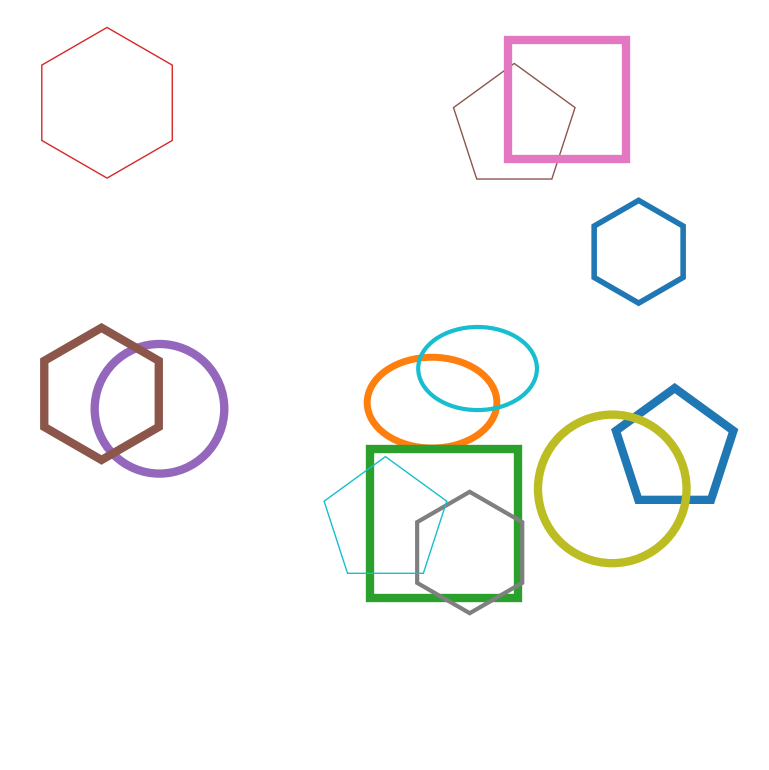[{"shape": "pentagon", "thickness": 3, "radius": 0.4, "center": [0.876, 0.416]}, {"shape": "hexagon", "thickness": 2, "radius": 0.33, "center": [0.829, 0.673]}, {"shape": "oval", "thickness": 2.5, "radius": 0.42, "center": [0.561, 0.477]}, {"shape": "square", "thickness": 3, "radius": 0.48, "center": [0.577, 0.32]}, {"shape": "hexagon", "thickness": 0.5, "radius": 0.49, "center": [0.139, 0.867]}, {"shape": "circle", "thickness": 3, "radius": 0.42, "center": [0.207, 0.469]}, {"shape": "pentagon", "thickness": 0.5, "radius": 0.41, "center": [0.668, 0.835]}, {"shape": "hexagon", "thickness": 3, "radius": 0.43, "center": [0.132, 0.488]}, {"shape": "square", "thickness": 3, "radius": 0.39, "center": [0.736, 0.871]}, {"shape": "hexagon", "thickness": 1.5, "radius": 0.39, "center": [0.61, 0.282]}, {"shape": "circle", "thickness": 3, "radius": 0.48, "center": [0.795, 0.365]}, {"shape": "pentagon", "thickness": 0.5, "radius": 0.42, "center": [0.501, 0.323]}, {"shape": "oval", "thickness": 1.5, "radius": 0.39, "center": [0.62, 0.521]}]